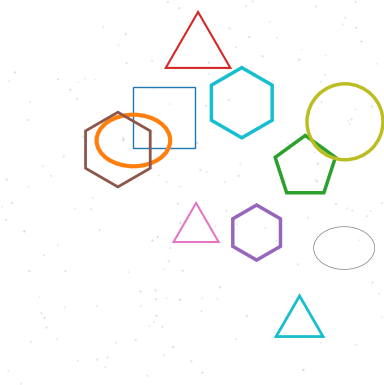[{"shape": "square", "thickness": 1, "radius": 0.4, "center": [0.426, 0.695]}, {"shape": "oval", "thickness": 3, "radius": 0.48, "center": [0.346, 0.635]}, {"shape": "pentagon", "thickness": 2.5, "radius": 0.41, "center": [0.793, 0.566]}, {"shape": "triangle", "thickness": 1.5, "radius": 0.48, "center": [0.514, 0.872]}, {"shape": "hexagon", "thickness": 2.5, "radius": 0.36, "center": [0.667, 0.396]}, {"shape": "hexagon", "thickness": 2, "radius": 0.48, "center": [0.306, 0.611]}, {"shape": "triangle", "thickness": 1.5, "radius": 0.34, "center": [0.509, 0.405]}, {"shape": "oval", "thickness": 0.5, "radius": 0.4, "center": [0.894, 0.356]}, {"shape": "circle", "thickness": 2.5, "radius": 0.49, "center": [0.896, 0.684]}, {"shape": "hexagon", "thickness": 2.5, "radius": 0.46, "center": [0.628, 0.733]}, {"shape": "triangle", "thickness": 2, "radius": 0.35, "center": [0.778, 0.161]}]